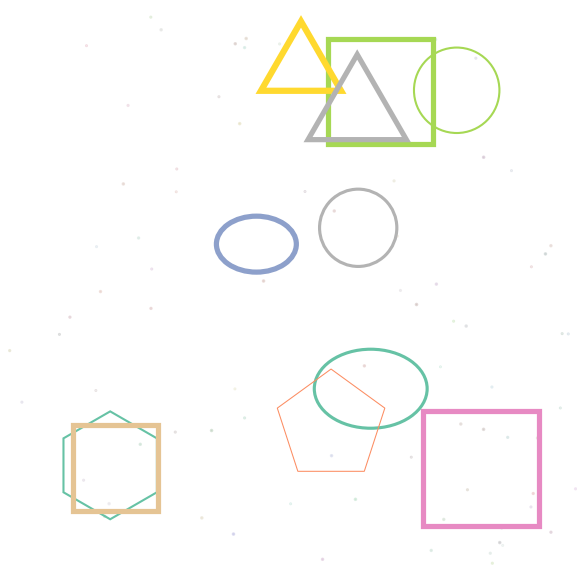[{"shape": "hexagon", "thickness": 1, "radius": 0.47, "center": [0.191, 0.193]}, {"shape": "oval", "thickness": 1.5, "radius": 0.49, "center": [0.642, 0.326]}, {"shape": "pentagon", "thickness": 0.5, "radius": 0.49, "center": [0.573, 0.262]}, {"shape": "oval", "thickness": 2.5, "radius": 0.35, "center": [0.444, 0.576]}, {"shape": "square", "thickness": 2.5, "radius": 0.5, "center": [0.833, 0.188]}, {"shape": "circle", "thickness": 1, "radius": 0.37, "center": [0.791, 0.843]}, {"shape": "square", "thickness": 2.5, "radius": 0.45, "center": [0.659, 0.84]}, {"shape": "triangle", "thickness": 3, "radius": 0.4, "center": [0.521, 0.882]}, {"shape": "square", "thickness": 2.5, "radius": 0.37, "center": [0.199, 0.189]}, {"shape": "circle", "thickness": 1.5, "radius": 0.33, "center": [0.62, 0.605]}, {"shape": "triangle", "thickness": 2.5, "radius": 0.49, "center": [0.619, 0.807]}]